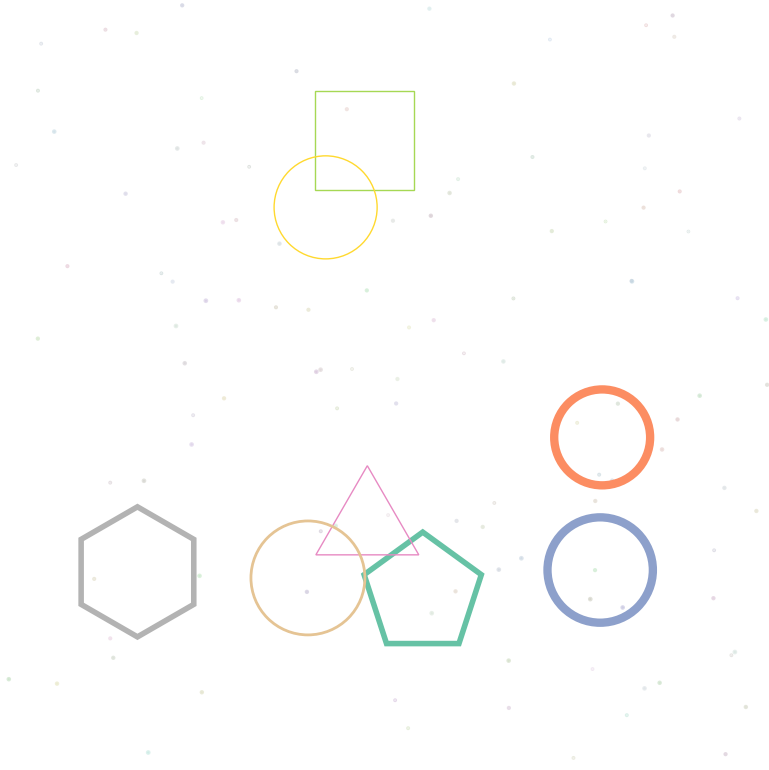[{"shape": "pentagon", "thickness": 2, "radius": 0.4, "center": [0.549, 0.229]}, {"shape": "circle", "thickness": 3, "radius": 0.31, "center": [0.782, 0.432]}, {"shape": "circle", "thickness": 3, "radius": 0.34, "center": [0.779, 0.26]}, {"shape": "triangle", "thickness": 0.5, "radius": 0.39, "center": [0.477, 0.318]}, {"shape": "square", "thickness": 0.5, "radius": 0.32, "center": [0.473, 0.817]}, {"shape": "circle", "thickness": 0.5, "radius": 0.33, "center": [0.423, 0.731]}, {"shape": "circle", "thickness": 1, "radius": 0.37, "center": [0.4, 0.249]}, {"shape": "hexagon", "thickness": 2, "radius": 0.42, "center": [0.179, 0.257]}]